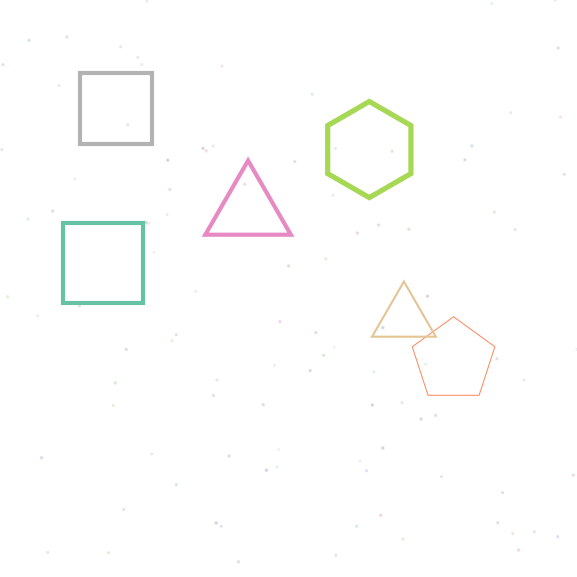[{"shape": "square", "thickness": 2, "radius": 0.35, "center": [0.178, 0.543]}, {"shape": "pentagon", "thickness": 0.5, "radius": 0.38, "center": [0.785, 0.375]}, {"shape": "triangle", "thickness": 2, "radius": 0.43, "center": [0.43, 0.635]}, {"shape": "hexagon", "thickness": 2.5, "radius": 0.42, "center": [0.639, 0.74]}, {"shape": "triangle", "thickness": 1, "radius": 0.32, "center": [0.699, 0.448]}, {"shape": "square", "thickness": 2, "radius": 0.31, "center": [0.201, 0.811]}]